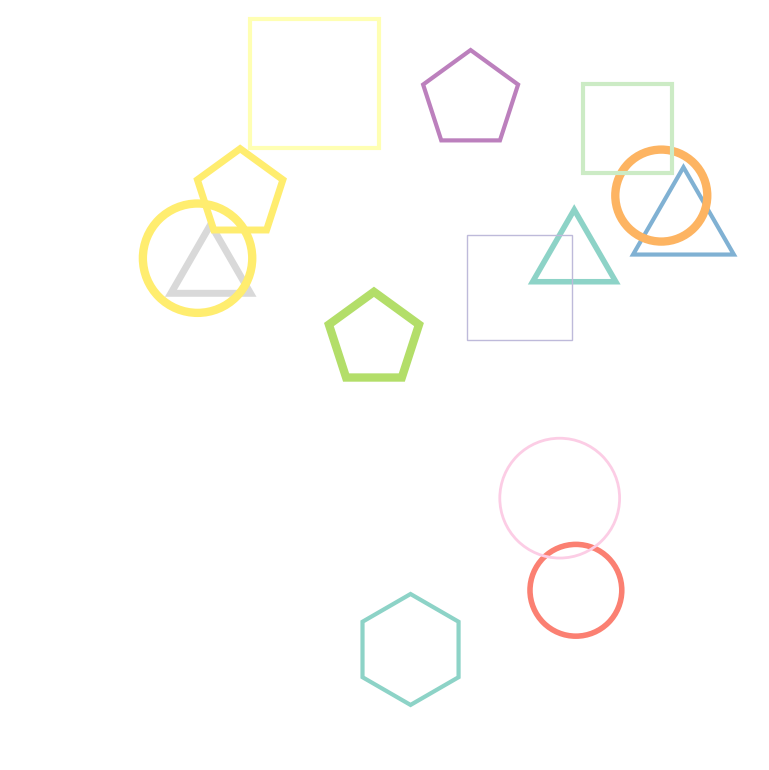[{"shape": "triangle", "thickness": 2, "radius": 0.31, "center": [0.746, 0.665]}, {"shape": "hexagon", "thickness": 1.5, "radius": 0.36, "center": [0.533, 0.157]}, {"shape": "square", "thickness": 1.5, "radius": 0.42, "center": [0.409, 0.891]}, {"shape": "square", "thickness": 0.5, "radius": 0.34, "center": [0.675, 0.626]}, {"shape": "circle", "thickness": 2, "radius": 0.3, "center": [0.748, 0.233]}, {"shape": "triangle", "thickness": 1.5, "radius": 0.38, "center": [0.888, 0.707]}, {"shape": "circle", "thickness": 3, "radius": 0.3, "center": [0.859, 0.746]}, {"shape": "pentagon", "thickness": 3, "radius": 0.31, "center": [0.486, 0.559]}, {"shape": "circle", "thickness": 1, "radius": 0.39, "center": [0.727, 0.353]}, {"shape": "triangle", "thickness": 2.5, "radius": 0.3, "center": [0.274, 0.649]}, {"shape": "pentagon", "thickness": 1.5, "radius": 0.32, "center": [0.611, 0.87]}, {"shape": "square", "thickness": 1.5, "radius": 0.29, "center": [0.815, 0.833]}, {"shape": "circle", "thickness": 3, "radius": 0.36, "center": [0.257, 0.665]}, {"shape": "pentagon", "thickness": 2.5, "radius": 0.29, "center": [0.312, 0.749]}]